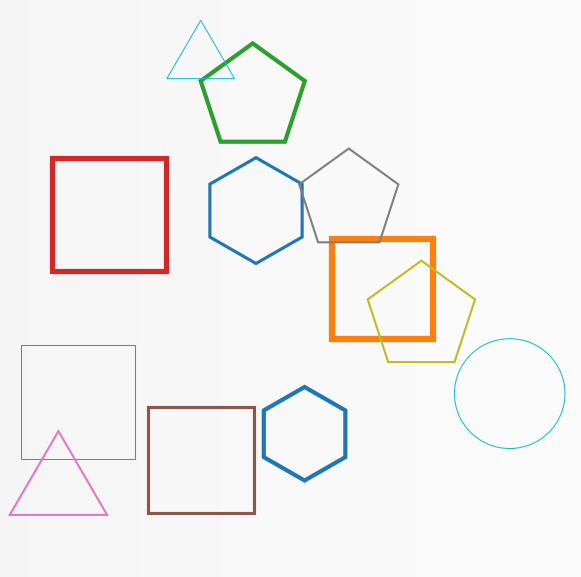[{"shape": "hexagon", "thickness": 2, "radius": 0.4, "center": [0.524, 0.248]}, {"shape": "hexagon", "thickness": 1.5, "radius": 0.46, "center": [0.44, 0.635]}, {"shape": "square", "thickness": 3, "radius": 0.43, "center": [0.658, 0.499]}, {"shape": "pentagon", "thickness": 2, "radius": 0.47, "center": [0.435, 0.83]}, {"shape": "square", "thickness": 2.5, "radius": 0.49, "center": [0.187, 0.628]}, {"shape": "square", "thickness": 0.5, "radius": 0.49, "center": [0.135, 0.303]}, {"shape": "square", "thickness": 1.5, "radius": 0.46, "center": [0.345, 0.203]}, {"shape": "triangle", "thickness": 1, "radius": 0.48, "center": [0.101, 0.156]}, {"shape": "pentagon", "thickness": 1, "radius": 0.45, "center": [0.6, 0.652]}, {"shape": "pentagon", "thickness": 1, "radius": 0.49, "center": [0.725, 0.451]}, {"shape": "circle", "thickness": 0.5, "radius": 0.48, "center": [0.877, 0.318]}, {"shape": "triangle", "thickness": 0.5, "radius": 0.34, "center": [0.345, 0.897]}]